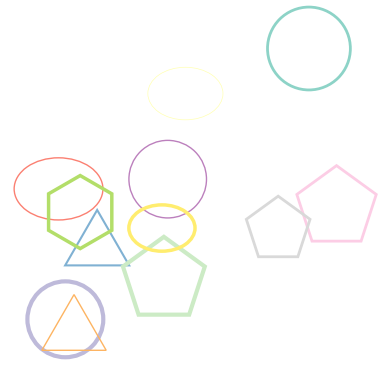[{"shape": "circle", "thickness": 2, "radius": 0.54, "center": [0.802, 0.874]}, {"shape": "oval", "thickness": 0.5, "radius": 0.49, "center": [0.482, 0.757]}, {"shape": "circle", "thickness": 3, "radius": 0.49, "center": [0.17, 0.171]}, {"shape": "oval", "thickness": 1, "radius": 0.58, "center": [0.152, 0.509]}, {"shape": "triangle", "thickness": 1.5, "radius": 0.48, "center": [0.252, 0.359]}, {"shape": "triangle", "thickness": 1, "radius": 0.48, "center": [0.192, 0.138]}, {"shape": "hexagon", "thickness": 2.5, "radius": 0.47, "center": [0.208, 0.449]}, {"shape": "pentagon", "thickness": 2, "radius": 0.54, "center": [0.874, 0.461]}, {"shape": "pentagon", "thickness": 2, "radius": 0.43, "center": [0.723, 0.403]}, {"shape": "circle", "thickness": 1, "radius": 0.5, "center": [0.436, 0.535]}, {"shape": "pentagon", "thickness": 3, "radius": 0.56, "center": [0.426, 0.273]}, {"shape": "oval", "thickness": 2.5, "radius": 0.43, "center": [0.421, 0.408]}]